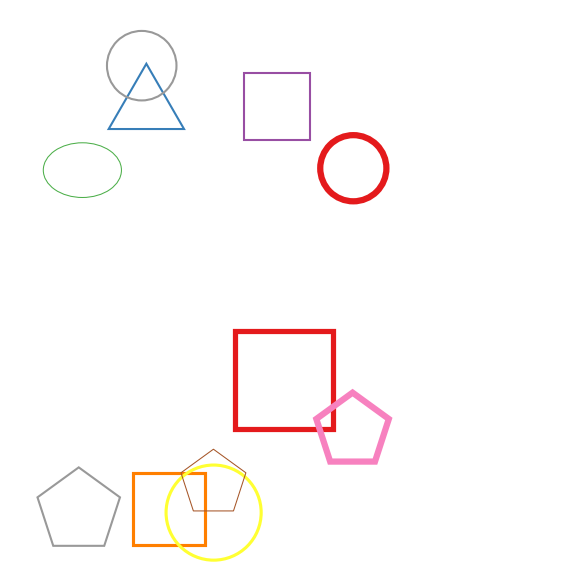[{"shape": "square", "thickness": 2.5, "radius": 0.43, "center": [0.492, 0.341]}, {"shape": "circle", "thickness": 3, "radius": 0.29, "center": [0.612, 0.708]}, {"shape": "triangle", "thickness": 1, "radius": 0.38, "center": [0.253, 0.813]}, {"shape": "oval", "thickness": 0.5, "radius": 0.34, "center": [0.143, 0.705]}, {"shape": "square", "thickness": 1, "radius": 0.29, "center": [0.48, 0.815]}, {"shape": "square", "thickness": 1.5, "radius": 0.31, "center": [0.293, 0.118]}, {"shape": "circle", "thickness": 1.5, "radius": 0.41, "center": [0.37, 0.112]}, {"shape": "pentagon", "thickness": 0.5, "radius": 0.3, "center": [0.37, 0.162]}, {"shape": "pentagon", "thickness": 3, "radius": 0.33, "center": [0.611, 0.253]}, {"shape": "circle", "thickness": 1, "radius": 0.3, "center": [0.245, 0.885]}, {"shape": "pentagon", "thickness": 1, "radius": 0.38, "center": [0.136, 0.115]}]